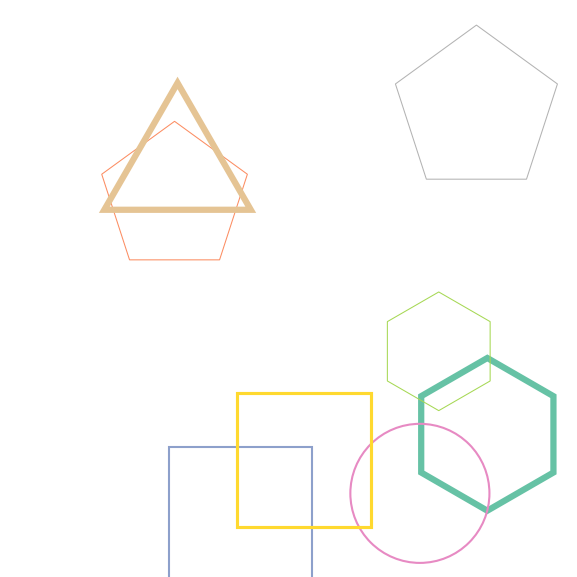[{"shape": "hexagon", "thickness": 3, "radius": 0.66, "center": [0.844, 0.247]}, {"shape": "pentagon", "thickness": 0.5, "radius": 0.66, "center": [0.302, 0.656]}, {"shape": "square", "thickness": 1, "radius": 0.62, "center": [0.417, 0.102]}, {"shape": "circle", "thickness": 1, "radius": 0.6, "center": [0.727, 0.145]}, {"shape": "hexagon", "thickness": 0.5, "radius": 0.51, "center": [0.76, 0.391]}, {"shape": "square", "thickness": 1.5, "radius": 0.58, "center": [0.526, 0.203]}, {"shape": "triangle", "thickness": 3, "radius": 0.73, "center": [0.307, 0.709]}, {"shape": "pentagon", "thickness": 0.5, "radius": 0.74, "center": [0.825, 0.808]}]